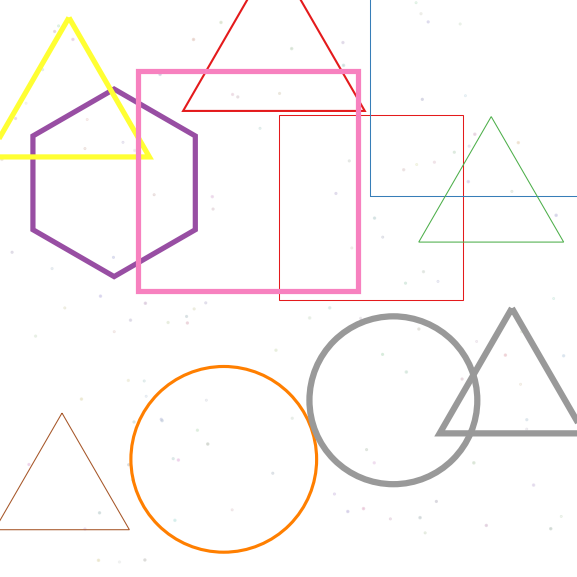[{"shape": "triangle", "thickness": 1, "radius": 0.91, "center": [0.474, 0.898]}, {"shape": "square", "thickness": 0.5, "radius": 0.8, "center": [0.643, 0.64]}, {"shape": "square", "thickness": 0.5, "radius": 0.97, "center": [0.835, 0.855]}, {"shape": "triangle", "thickness": 0.5, "radius": 0.72, "center": [0.851, 0.652]}, {"shape": "hexagon", "thickness": 2.5, "radius": 0.81, "center": [0.198, 0.683]}, {"shape": "circle", "thickness": 1.5, "radius": 0.8, "center": [0.387, 0.204]}, {"shape": "triangle", "thickness": 2.5, "radius": 0.8, "center": [0.119, 0.808]}, {"shape": "triangle", "thickness": 0.5, "radius": 0.67, "center": [0.107, 0.149]}, {"shape": "square", "thickness": 2.5, "radius": 0.95, "center": [0.429, 0.685]}, {"shape": "triangle", "thickness": 3, "radius": 0.72, "center": [0.886, 0.321]}, {"shape": "circle", "thickness": 3, "radius": 0.73, "center": [0.681, 0.306]}]